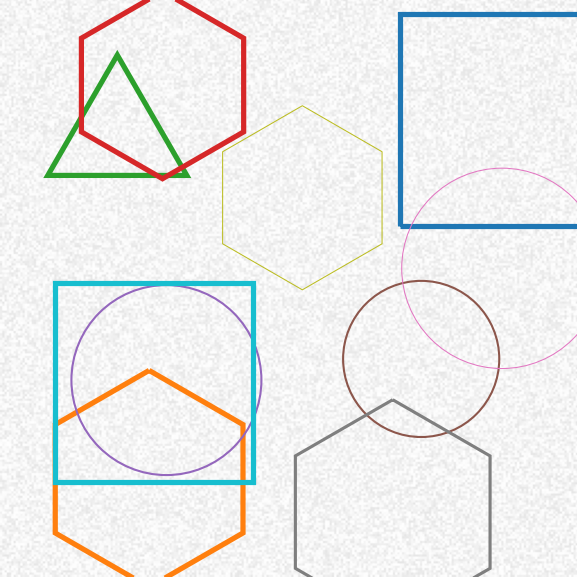[{"shape": "square", "thickness": 2.5, "radius": 0.92, "center": [0.876, 0.791]}, {"shape": "hexagon", "thickness": 2.5, "radius": 0.94, "center": [0.258, 0.17]}, {"shape": "triangle", "thickness": 2.5, "radius": 0.69, "center": [0.203, 0.765]}, {"shape": "hexagon", "thickness": 2.5, "radius": 0.81, "center": [0.281, 0.852]}, {"shape": "circle", "thickness": 1, "radius": 0.82, "center": [0.288, 0.341]}, {"shape": "circle", "thickness": 1, "radius": 0.68, "center": [0.729, 0.378]}, {"shape": "circle", "thickness": 0.5, "radius": 0.87, "center": [0.869, 0.534]}, {"shape": "hexagon", "thickness": 1.5, "radius": 0.97, "center": [0.68, 0.112]}, {"shape": "hexagon", "thickness": 0.5, "radius": 0.8, "center": [0.524, 0.657]}, {"shape": "square", "thickness": 2.5, "radius": 0.86, "center": [0.267, 0.337]}]